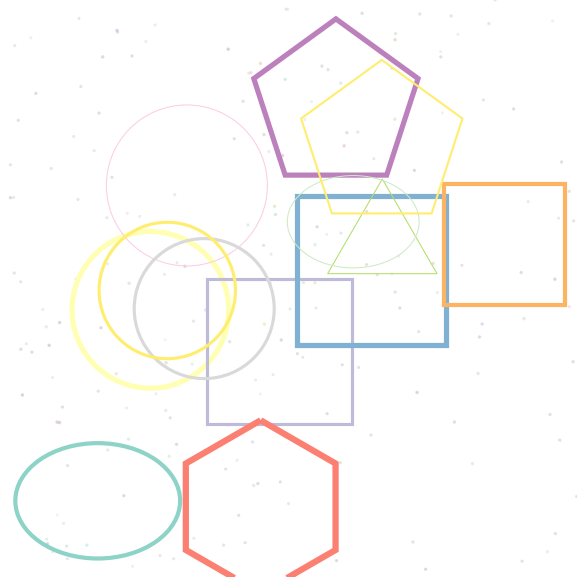[{"shape": "oval", "thickness": 2, "radius": 0.71, "center": [0.169, 0.132]}, {"shape": "circle", "thickness": 2.5, "radius": 0.68, "center": [0.26, 0.463]}, {"shape": "square", "thickness": 1.5, "radius": 0.63, "center": [0.485, 0.391]}, {"shape": "hexagon", "thickness": 3, "radius": 0.75, "center": [0.451, 0.122]}, {"shape": "square", "thickness": 2.5, "radius": 0.65, "center": [0.643, 0.531]}, {"shape": "square", "thickness": 2, "radius": 0.53, "center": [0.873, 0.576]}, {"shape": "triangle", "thickness": 0.5, "radius": 0.55, "center": [0.662, 0.58]}, {"shape": "circle", "thickness": 0.5, "radius": 0.7, "center": [0.324, 0.678]}, {"shape": "circle", "thickness": 1.5, "radius": 0.61, "center": [0.354, 0.465]}, {"shape": "pentagon", "thickness": 2.5, "radius": 0.75, "center": [0.582, 0.817]}, {"shape": "oval", "thickness": 0.5, "radius": 0.57, "center": [0.612, 0.615]}, {"shape": "circle", "thickness": 1.5, "radius": 0.59, "center": [0.29, 0.496]}, {"shape": "pentagon", "thickness": 1, "radius": 0.73, "center": [0.661, 0.748]}]